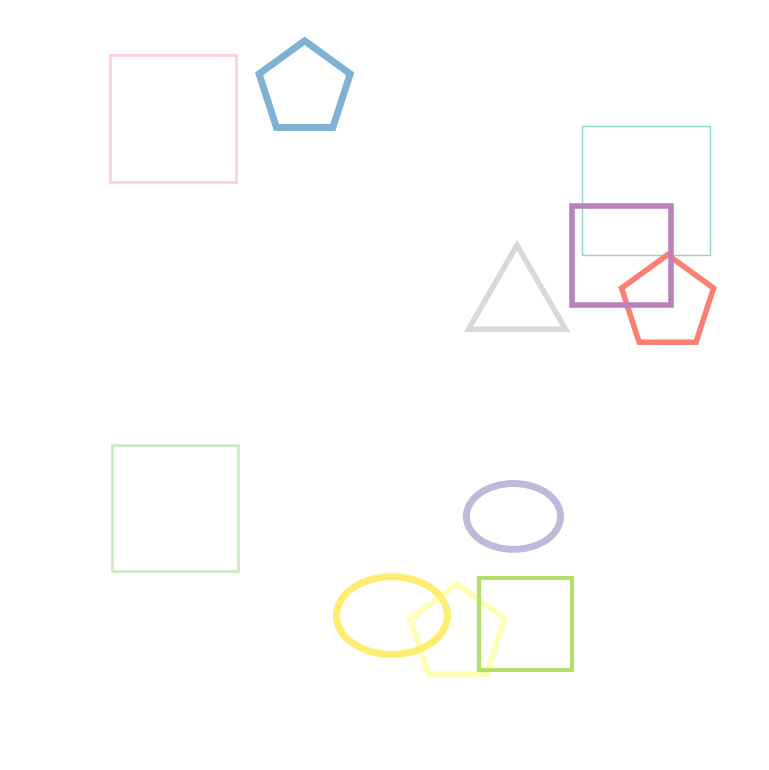[{"shape": "square", "thickness": 0.5, "radius": 0.42, "center": [0.839, 0.753]}, {"shape": "pentagon", "thickness": 2, "radius": 0.32, "center": [0.594, 0.177]}, {"shape": "oval", "thickness": 2.5, "radius": 0.31, "center": [0.667, 0.329]}, {"shape": "pentagon", "thickness": 2, "radius": 0.31, "center": [0.867, 0.606]}, {"shape": "pentagon", "thickness": 2.5, "radius": 0.31, "center": [0.396, 0.885]}, {"shape": "square", "thickness": 1.5, "radius": 0.3, "center": [0.683, 0.19]}, {"shape": "square", "thickness": 1, "radius": 0.41, "center": [0.225, 0.846]}, {"shape": "triangle", "thickness": 2, "radius": 0.36, "center": [0.671, 0.609]}, {"shape": "square", "thickness": 2, "radius": 0.32, "center": [0.808, 0.668]}, {"shape": "square", "thickness": 1, "radius": 0.41, "center": [0.227, 0.34]}, {"shape": "oval", "thickness": 2.5, "radius": 0.36, "center": [0.509, 0.201]}]